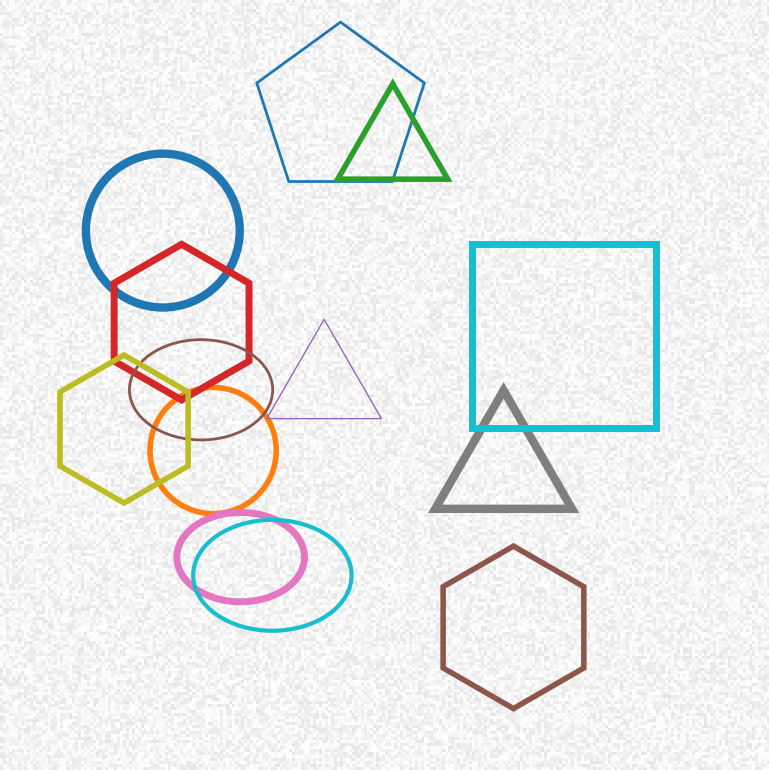[{"shape": "pentagon", "thickness": 1, "radius": 0.57, "center": [0.442, 0.857]}, {"shape": "circle", "thickness": 3, "radius": 0.5, "center": [0.211, 0.701]}, {"shape": "circle", "thickness": 2, "radius": 0.41, "center": [0.277, 0.415]}, {"shape": "triangle", "thickness": 2, "radius": 0.41, "center": [0.51, 0.809]}, {"shape": "hexagon", "thickness": 2.5, "radius": 0.51, "center": [0.236, 0.582]}, {"shape": "triangle", "thickness": 0.5, "radius": 0.43, "center": [0.421, 0.499]}, {"shape": "oval", "thickness": 1, "radius": 0.47, "center": [0.261, 0.494]}, {"shape": "hexagon", "thickness": 2, "radius": 0.53, "center": [0.667, 0.185]}, {"shape": "oval", "thickness": 2.5, "radius": 0.41, "center": [0.313, 0.276]}, {"shape": "triangle", "thickness": 3, "radius": 0.51, "center": [0.654, 0.39]}, {"shape": "hexagon", "thickness": 2, "radius": 0.48, "center": [0.161, 0.443]}, {"shape": "oval", "thickness": 1.5, "radius": 0.51, "center": [0.354, 0.253]}, {"shape": "square", "thickness": 2.5, "radius": 0.6, "center": [0.732, 0.564]}]